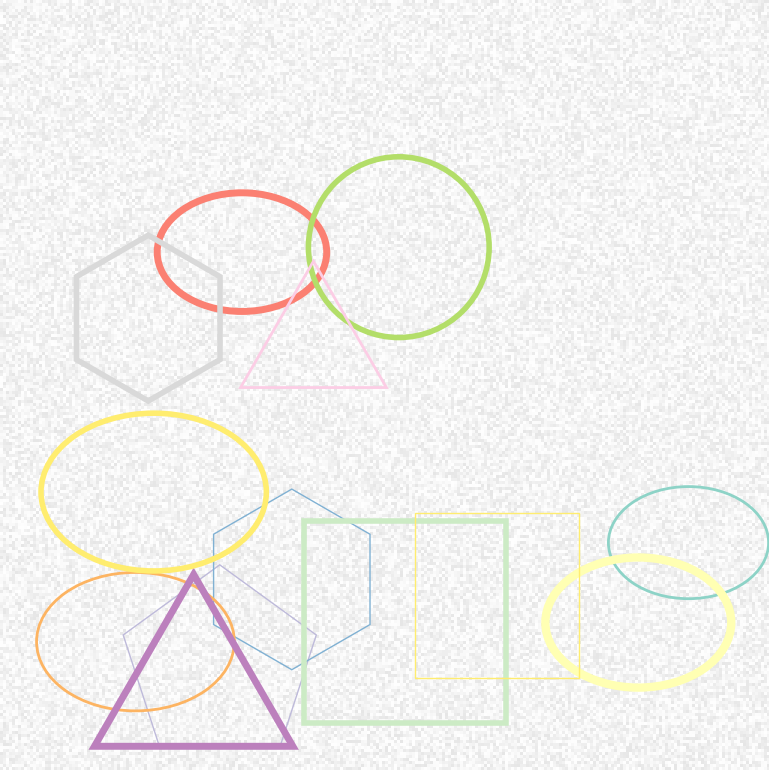[{"shape": "oval", "thickness": 1, "radius": 0.52, "center": [0.894, 0.295]}, {"shape": "oval", "thickness": 3, "radius": 0.6, "center": [0.829, 0.191]}, {"shape": "pentagon", "thickness": 0.5, "radius": 0.66, "center": [0.285, 0.135]}, {"shape": "oval", "thickness": 2.5, "radius": 0.55, "center": [0.314, 0.673]}, {"shape": "hexagon", "thickness": 0.5, "radius": 0.59, "center": [0.379, 0.248]}, {"shape": "oval", "thickness": 1, "radius": 0.64, "center": [0.176, 0.167]}, {"shape": "circle", "thickness": 2, "radius": 0.59, "center": [0.518, 0.679]}, {"shape": "triangle", "thickness": 1, "radius": 0.55, "center": [0.407, 0.551]}, {"shape": "hexagon", "thickness": 2, "radius": 0.54, "center": [0.193, 0.587]}, {"shape": "triangle", "thickness": 2.5, "radius": 0.74, "center": [0.251, 0.105]}, {"shape": "square", "thickness": 2, "radius": 0.66, "center": [0.526, 0.192]}, {"shape": "square", "thickness": 0.5, "radius": 0.53, "center": [0.646, 0.227]}, {"shape": "oval", "thickness": 2, "radius": 0.73, "center": [0.2, 0.361]}]